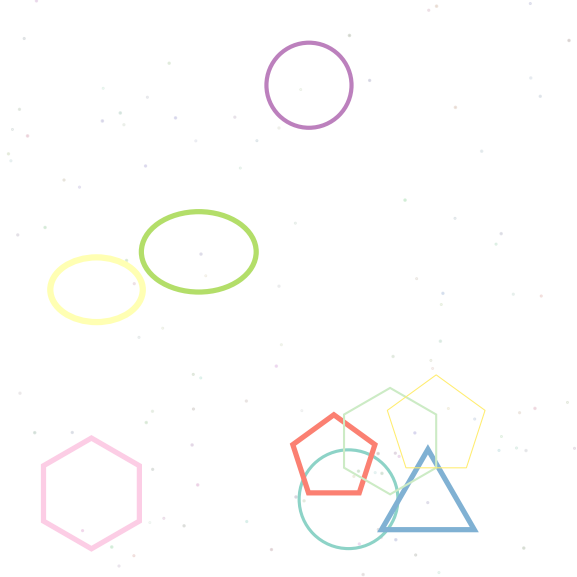[{"shape": "circle", "thickness": 1.5, "radius": 0.43, "center": [0.604, 0.135]}, {"shape": "oval", "thickness": 3, "radius": 0.4, "center": [0.167, 0.497]}, {"shape": "pentagon", "thickness": 2.5, "radius": 0.37, "center": [0.578, 0.206]}, {"shape": "triangle", "thickness": 2.5, "radius": 0.46, "center": [0.741, 0.128]}, {"shape": "oval", "thickness": 2.5, "radius": 0.5, "center": [0.344, 0.563]}, {"shape": "hexagon", "thickness": 2.5, "radius": 0.48, "center": [0.158, 0.145]}, {"shape": "circle", "thickness": 2, "radius": 0.37, "center": [0.535, 0.852]}, {"shape": "hexagon", "thickness": 1, "radius": 0.46, "center": [0.676, 0.235]}, {"shape": "pentagon", "thickness": 0.5, "radius": 0.44, "center": [0.755, 0.261]}]